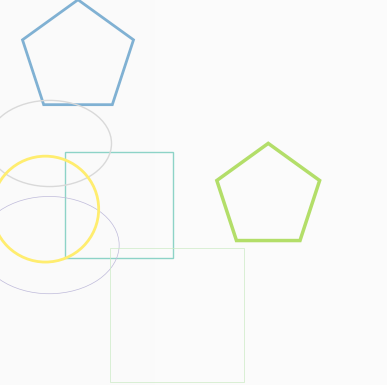[{"shape": "square", "thickness": 1, "radius": 0.69, "center": [0.307, 0.468]}, {"shape": "oval", "thickness": 0.5, "radius": 0.9, "center": [0.127, 0.363]}, {"shape": "pentagon", "thickness": 2, "radius": 0.75, "center": [0.201, 0.85]}, {"shape": "pentagon", "thickness": 2.5, "radius": 0.7, "center": [0.692, 0.488]}, {"shape": "oval", "thickness": 1, "radius": 0.8, "center": [0.128, 0.627]}, {"shape": "square", "thickness": 0.5, "radius": 0.87, "center": [0.456, 0.182]}, {"shape": "circle", "thickness": 2, "radius": 0.69, "center": [0.117, 0.457]}]